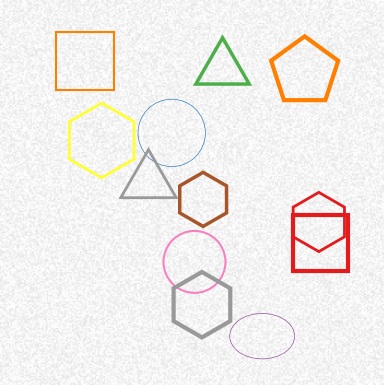[{"shape": "square", "thickness": 3, "radius": 0.36, "center": [0.832, 0.368]}, {"shape": "hexagon", "thickness": 2, "radius": 0.38, "center": [0.828, 0.423]}, {"shape": "circle", "thickness": 0.5, "radius": 0.44, "center": [0.446, 0.655]}, {"shape": "triangle", "thickness": 2.5, "radius": 0.4, "center": [0.578, 0.822]}, {"shape": "oval", "thickness": 0.5, "radius": 0.42, "center": [0.681, 0.127]}, {"shape": "square", "thickness": 1.5, "radius": 0.38, "center": [0.22, 0.841]}, {"shape": "pentagon", "thickness": 3, "radius": 0.46, "center": [0.791, 0.814]}, {"shape": "hexagon", "thickness": 2, "radius": 0.49, "center": [0.264, 0.635]}, {"shape": "hexagon", "thickness": 2.5, "radius": 0.35, "center": [0.528, 0.482]}, {"shape": "circle", "thickness": 1.5, "radius": 0.4, "center": [0.505, 0.32]}, {"shape": "triangle", "thickness": 2, "radius": 0.42, "center": [0.386, 0.528]}, {"shape": "hexagon", "thickness": 3, "radius": 0.42, "center": [0.525, 0.209]}]